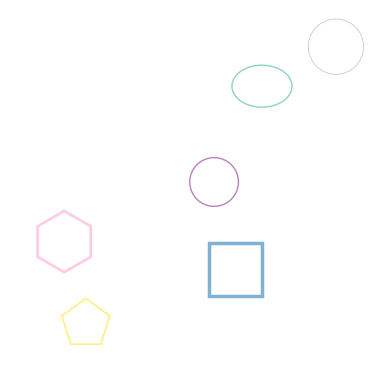[{"shape": "oval", "thickness": 1, "radius": 0.39, "center": [0.68, 0.776]}, {"shape": "circle", "thickness": 0.5, "radius": 0.36, "center": [0.873, 0.879]}, {"shape": "square", "thickness": 2.5, "radius": 0.35, "center": [0.613, 0.299]}, {"shape": "hexagon", "thickness": 2, "radius": 0.4, "center": [0.167, 0.373]}, {"shape": "circle", "thickness": 1, "radius": 0.32, "center": [0.556, 0.527]}, {"shape": "pentagon", "thickness": 1, "radius": 0.33, "center": [0.223, 0.159]}]